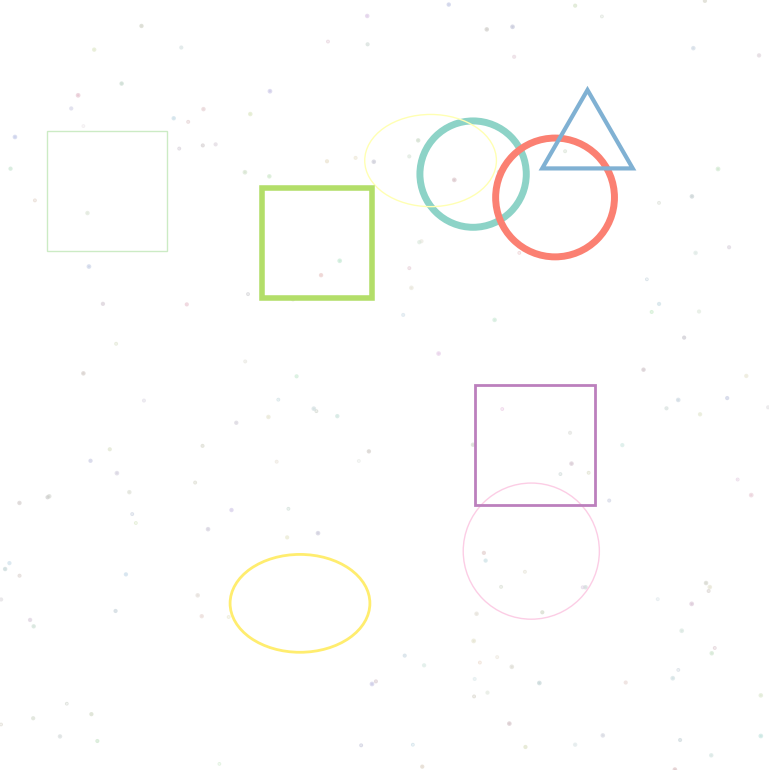[{"shape": "circle", "thickness": 2.5, "radius": 0.35, "center": [0.614, 0.774]}, {"shape": "oval", "thickness": 0.5, "radius": 0.43, "center": [0.559, 0.792]}, {"shape": "circle", "thickness": 2.5, "radius": 0.39, "center": [0.721, 0.744]}, {"shape": "triangle", "thickness": 1.5, "radius": 0.34, "center": [0.763, 0.815]}, {"shape": "square", "thickness": 2, "radius": 0.36, "center": [0.412, 0.685]}, {"shape": "circle", "thickness": 0.5, "radius": 0.44, "center": [0.69, 0.284]}, {"shape": "square", "thickness": 1, "radius": 0.39, "center": [0.695, 0.422]}, {"shape": "square", "thickness": 0.5, "radius": 0.39, "center": [0.139, 0.752]}, {"shape": "oval", "thickness": 1, "radius": 0.45, "center": [0.39, 0.216]}]